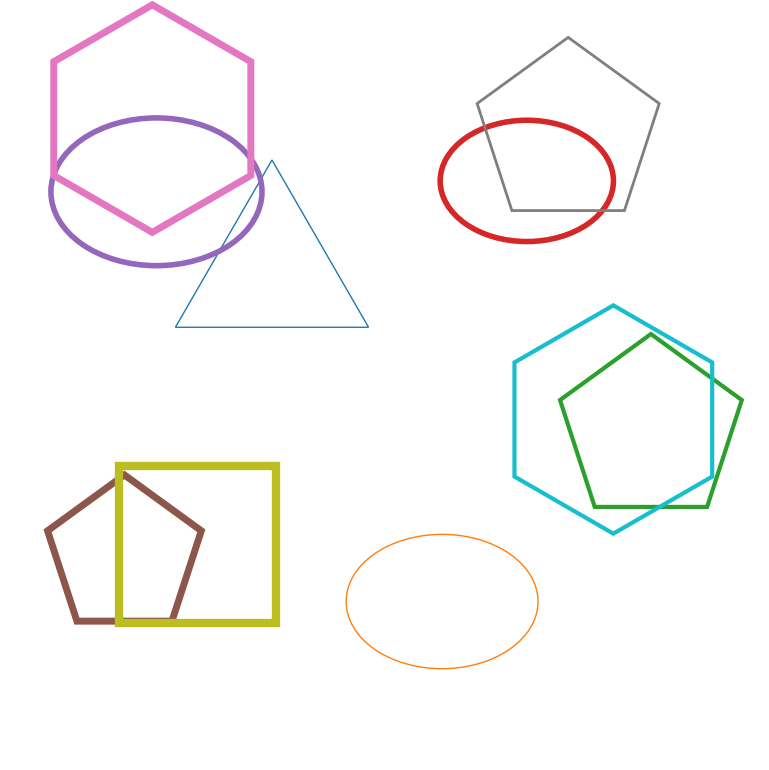[{"shape": "triangle", "thickness": 0.5, "radius": 0.72, "center": [0.353, 0.647]}, {"shape": "oval", "thickness": 0.5, "radius": 0.62, "center": [0.574, 0.219]}, {"shape": "pentagon", "thickness": 1.5, "radius": 0.62, "center": [0.845, 0.442]}, {"shape": "oval", "thickness": 2, "radius": 0.56, "center": [0.684, 0.765]}, {"shape": "oval", "thickness": 2, "radius": 0.69, "center": [0.203, 0.751]}, {"shape": "pentagon", "thickness": 2.5, "radius": 0.52, "center": [0.162, 0.278]}, {"shape": "hexagon", "thickness": 2.5, "radius": 0.74, "center": [0.198, 0.846]}, {"shape": "pentagon", "thickness": 1, "radius": 0.62, "center": [0.738, 0.827]}, {"shape": "square", "thickness": 3, "radius": 0.51, "center": [0.256, 0.293]}, {"shape": "hexagon", "thickness": 1.5, "radius": 0.74, "center": [0.797, 0.455]}]